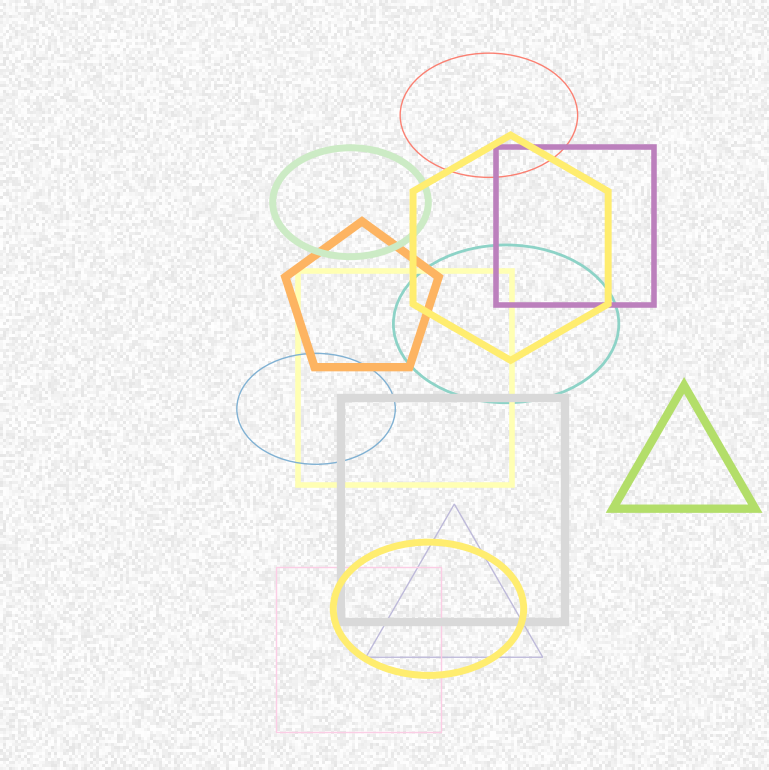[{"shape": "oval", "thickness": 1, "radius": 0.73, "center": [0.657, 0.579]}, {"shape": "square", "thickness": 2, "radius": 0.69, "center": [0.526, 0.509]}, {"shape": "triangle", "thickness": 0.5, "radius": 0.66, "center": [0.59, 0.213]}, {"shape": "oval", "thickness": 0.5, "radius": 0.58, "center": [0.635, 0.85]}, {"shape": "oval", "thickness": 0.5, "radius": 0.51, "center": [0.41, 0.469]}, {"shape": "pentagon", "thickness": 3, "radius": 0.52, "center": [0.47, 0.608]}, {"shape": "triangle", "thickness": 3, "radius": 0.53, "center": [0.888, 0.393]}, {"shape": "square", "thickness": 0.5, "radius": 0.54, "center": [0.465, 0.157]}, {"shape": "square", "thickness": 3, "radius": 0.73, "center": [0.588, 0.338]}, {"shape": "square", "thickness": 2, "radius": 0.51, "center": [0.747, 0.706]}, {"shape": "oval", "thickness": 2.5, "radius": 0.51, "center": [0.455, 0.737]}, {"shape": "hexagon", "thickness": 2.5, "radius": 0.73, "center": [0.663, 0.678]}, {"shape": "oval", "thickness": 2.5, "radius": 0.62, "center": [0.556, 0.209]}]